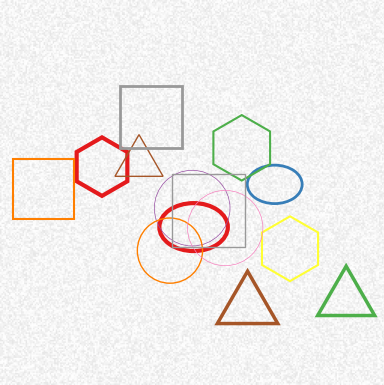[{"shape": "oval", "thickness": 3, "radius": 0.44, "center": [0.503, 0.41]}, {"shape": "hexagon", "thickness": 3, "radius": 0.38, "center": [0.265, 0.567]}, {"shape": "oval", "thickness": 2, "radius": 0.36, "center": [0.714, 0.521]}, {"shape": "triangle", "thickness": 2.5, "radius": 0.43, "center": [0.899, 0.223]}, {"shape": "hexagon", "thickness": 1.5, "radius": 0.43, "center": [0.628, 0.616]}, {"shape": "circle", "thickness": 0.5, "radius": 0.49, "center": [0.499, 0.459]}, {"shape": "circle", "thickness": 1, "radius": 0.42, "center": [0.441, 0.349]}, {"shape": "square", "thickness": 1.5, "radius": 0.4, "center": [0.113, 0.509]}, {"shape": "hexagon", "thickness": 1.5, "radius": 0.42, "center": [0.753, 0.354]}, {"shape": "triangle", "thickness": 1, "radius": 0.36, "center": [0.361, 0.578]}, {"shape": "triangle", "thickness": 2.5, "radius": 0.45, "center": [0.643, 0.205]}, {"shape": "circle", "thickness": 0.5, "radius": 0.49, "center": [0.585, 0.408]}, {"shape": "square", "thickness": 1, "radius": 0.47, "center": [0.541, 0.452]}, {"shape": "square", "thickness": 2, "radius": 0.4, "center": [0.392, 0.696]}]